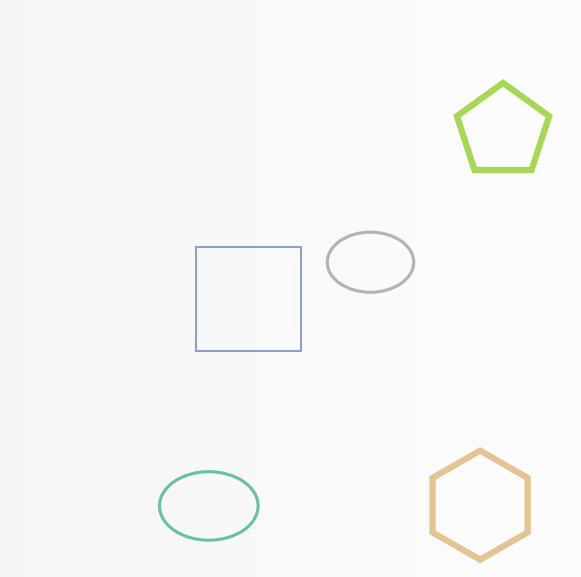[{"shape": "oval", "thickness": 1.5, "radius": 0.42, "center": [0.359, 0.123]}, {"shape": "square", "thickness": 1, "radius": 0.45, "center": [0.428, 0.481]}, {"shape": "pentagon", "thickness": 3, "radius": 0.42, "center": [0.865, 0.772]}, {"shape": "hexagon", "thickness": 3, "radius": 0.47, "center": [0.826, 0.124]}, {"shape": "oval", "thickness": 1.5, "radius": 0.37, "center": [0.637, 0.545]}]